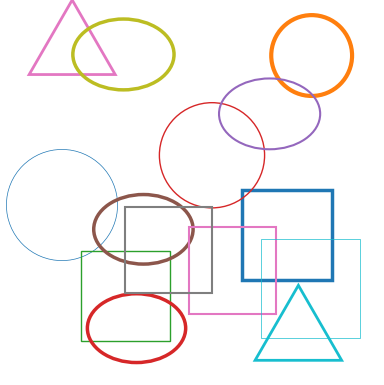[{"shape": "circle", "thickness": 0.5, "radius": 0.72, "center": [0.161, 0.467]}, {"shape": "square", "thickness": 2.5, "radius": 0.58, "center": [0.746, 0.389]}, {"shape": "circle", "thickness": 3, "radius": 0.52, "center": [0.81, 0.856]}, {"shape": "square", "thickness": 1, "radius": 0.58, "center": [0.326, 0.231]}, {"shape": "oval", "thickness": 2.5, "radius": 0.64, "center": [0.355, 0.148]}, {"shape": "circle", "thickness": 1, "radius": 0.68, "center": [0.551, 0.597]}, {"shape": "oval", "thickness": 1.5, "radius": 0.66, "center": [0.7, 0.704]}, {"shape": "oval", "thickness": 2.5, "radius": 0.65, "center": [0.372, 0.404]}, {"shape": "square", "thickness": 1.5, "radius": 0.56, "center": [0.604, 0.298]}, {"shape": "triangle", "thickness": 2, "radius": 0.65, "center": [0.187, 0.871]}, {"shape": "square", "thickness": 1.5, "radius": 0.56, "center": [0.437, 0.35]}, {"shape": "oval", "thickness": 2.5, "radius": 0.66, "center": [0.321, 0.859]}, {"shape": "square", "thickness": 0.5, "radius": 0.65, "center": [0.806, 0.25]}, {"shape": "triangle", "thickness": 2, "radius": 0.65, "center": [0.775, 0.129]}]